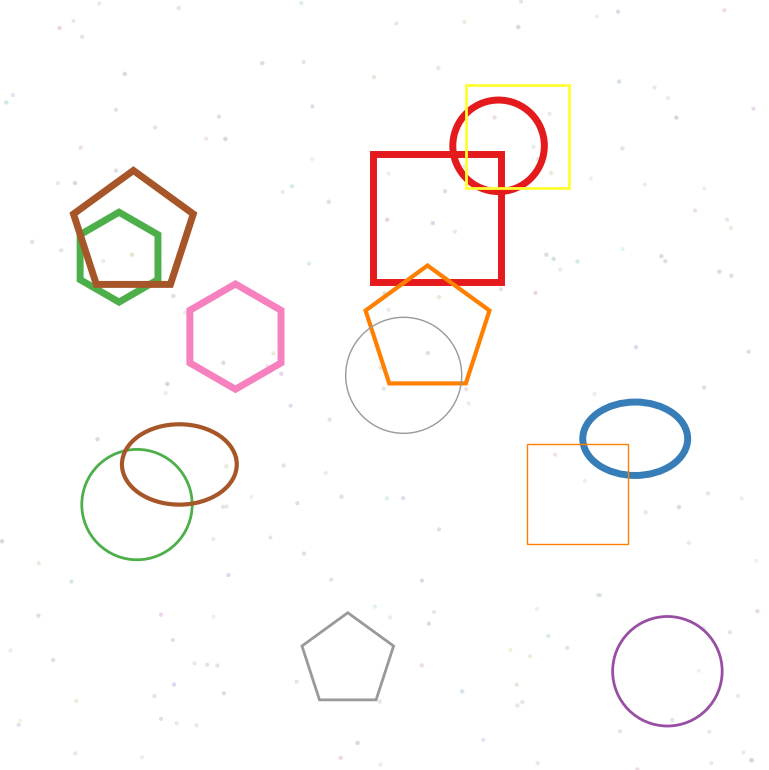[{"shape": "circle", "thickness": 2.5, "radius": 0.3, "center": [0.648, 0.811]}, {"shape": "square", "thickness": 2.5, "radius": 0.41, "center": [0.568, 0.717]}, {"shape": "oval", "thickness": 2.5, "radius": 0.34, "center": [0.825, 0.43]}, {"shape": "circle", "thickness": 1, "radius": 0.36, "center": [0.178, 0.345]}, {"shape": "hexagon", "thickness": 2.5, "radius": 0.29, "center": [0.155, 0.666]}, {"shape": "circle", "thickness": 1, "radius": 0.36, "center": [0.867, 0.128]}, {"shape": "square", "thickness": 0.5, "radius": 0.33, "center": [0.75, 0.359]}, {"shape": "pentagon", "thickness": 1.5, "radius": 0.42, "center": [0.555, 0.571]}, {"shape": "square", "thickness": 1, "radius": 0.33, "center": [0.672, 0.823]}, {"shape": "pentagon", "thickness": 2.5, "radius": 0.41, "center": [0.173, 0.697]}, {"shape": "oval", "thickness": 1.5, "radius": 0.37, "center": [0.233, 0.397]}, {"shape": "hexagon", "thickness": 2.5, "radius": 0.34, "center": [0.306, 0.563]}, {"shape": "pentagon", "thickness": 1, "radius": 0.31, "center": [0.452, 0.142]}, {"shape": "circle", "thickness": 0.5, "radius": 0.38, "center": [0.524, 0.513]}]